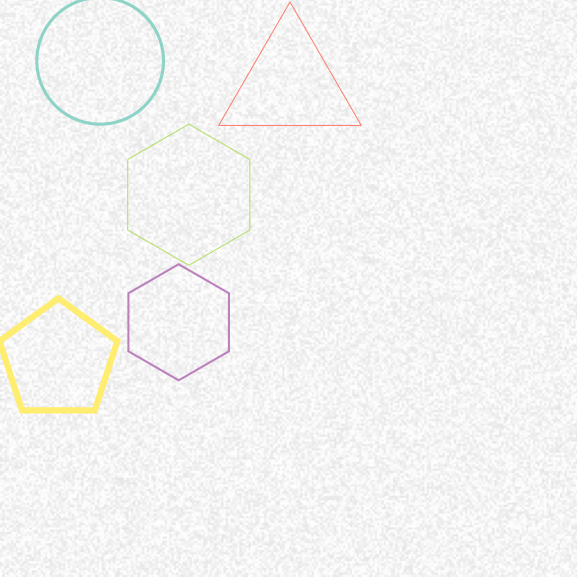[{"shape": "circle", "thickness": 1.5, "radius": 0.55, "center": [0.173, 0.894]}, {"shape": "triangle", "thickness": 0.5, "radius": 0.71, "center": [0.502, 0.853]}, {"shape": "hexagon", "thickness": 0.5, "radius": 0.61, "center": [0.327, 0.662]}, {"shape": "hexagon", "thickness": 1, "radius": 0.5, "center": [0.309, 0.441]}, {"shape": "pentagon", "thickness": 3, "radius": 0.54, "center": [0.101, 0.375]}]